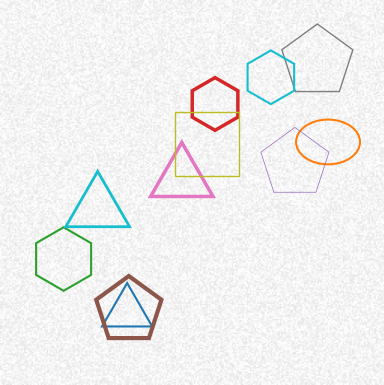[{"shape": "triangle", "thickness": 1.5, "radius": 0.38, "center": [0.33, 0.19]}, {"shape": "oval", "thickness": 1.5, "radius": 0.42, "center": [0.852, 0.631]}, {"shape": "hexagon", "thickness": 1.5, "radius": 0.41, "center": [0.165, 0.327]}, {"shape": "hexagon", "thickness": 2.5, "radius": 0.34, "center": [0.559, 0.73]}, {"shape": "pentagon", "thickness": 0.5, "radius": 0.47, "center": [0.766, 0.576]}, {"shape": "pentagon", "thickness": 3, "radius": 0.45, "center": [0.335, 0.194]}, {"shape": "triangle", "thickness": 2.5, "radius": 0.47, "center": [0.472, 0.536]}, {"shape": "pentagon", "thickness": 1, "radius": 0.48, "center": [0.824, 0.841]}, {"shape": "square", "thickness": 1, "radius": 0.41, "center": [0.538, 0.626]}, {"shape": "hexagon", "thickness": 1.5, "radius": 0.35, "center": [0.704, 0.799]}, {"shape": "triangle", "thickness": 2, "radius": 0.48, "center": [0.254, 0.459]}]